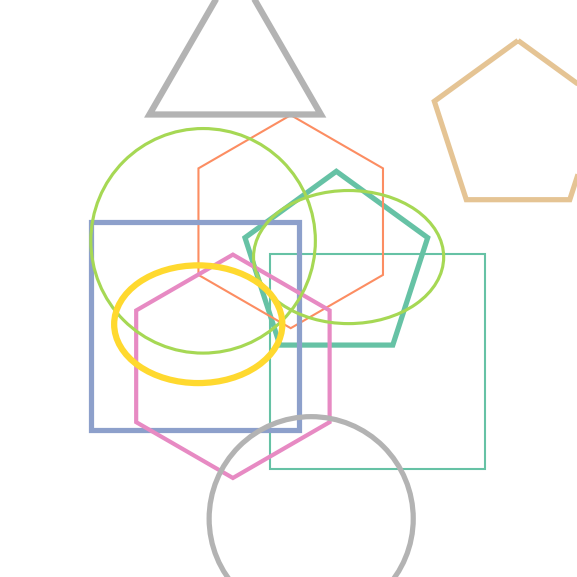[{"shape": "square", "thickness": 1, "radius": 0.93, "center": [0.654, 0.373]}, {"shape": "pentagon", "thickness": 2.5, "radius": 0.83, "center": [0.582, 0.536]}, {"shape": "hexagon", "thickness": 1, "radius": 0.92, "center": [0.503, 0.615]}, {"shape": "square", "thickness": 2.5, "radius": 0.9, "center": [0.338, 0.435]}, {"shape": "hexagon", "thickness": 2, "radius": 0.97, "center": [0.403, 0.365]}, {"shape": "oval", "thickness": 1.5, "radius": 0.82, "center": [0.604, 0.554]}, {"shape": "circle", "thickness": 1.5, "radius": 0.97, "center": [0.352, 0.582]}, {"shape": "oval", "thickness": 3, "radius": 0.73, "center": [0.343, 0.438]}, {"shape": "pentagon", "thickness": 2.5, "radius": 0.76, "center": [0.897, 0.777]}, {"shape": "circle", "thickness": 2.5, "radius": 0.88, "center": [0.539, 0.101]}, {"shape": "triangle", "thickness": 3, "radius": 0.86, "center": [0.407, 0.887]}]